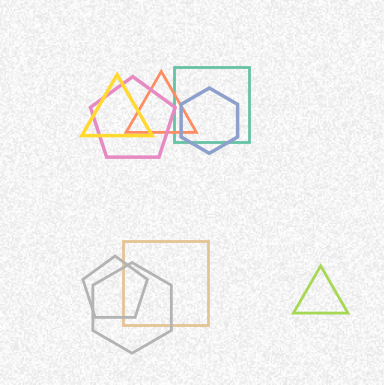[{"shape": "square", "thickness": 2, "radius": 0.49, "center": [0.549, 0.729]}, {"shape": "triangle", "thickness": 2, "radius": 0.53, "center": [0.419, 0.709]}, {"shape": "hexagon", "thickness": 2.5, "radius": 0.42, "center": [0.544, 0.687]}, {"shape": "pentagon", "thickness": 2.5, "radius": 0.58, "center": [0.345, 0.685]}, {"shape": "triangle", "thickness": 2, "radius": 0.41, "center": [0.833, 0.228]}, {"shape": "triangle", "thickness": 2.5, "radius": 0.53, "center": [0.304, 0.701]}, {"shape": "square", "thickness": 2, "radius": 0.55, "center": [0.429, 0.265]}, {"shape": "hexagon", "thickness": 2, "radius": 0.59, "center": [0.343, 0.2]}, {"shape": "pentagon", "thickness": 2, "radius": 0.44, "center": [0.299, 0.247]}]